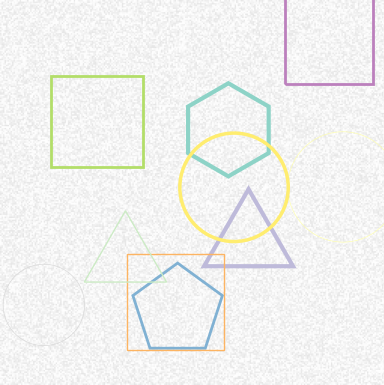[{"shape": "hexagon", "thickness": 3, "radius": 0.6, "center": [0.593, 0.663]}, {"shape": "circle", "thickness": 0.5, "radius": 0.72, "center": [0.891, 0.514]}, {"shape": "triangle", "thickness": 3, "radius": 0.67, "center": [0.646, 0.375]}, {"shape": "pentagon", "thickness": 2, "radius": 0.61, "center": [0.461, 0.194]}, {"shape": "square", "thickness": 1, "radius": 0.63, "center": [0.456, 0.216]}, {"shape": "square", "thickness": 2, "radius": 0.59, "center": [0.253, 0.685]}, {"shape": "circle", "thickness": 0.5, "radius": 0.53, "center": [0.114, 0.208]}, {"shape": "square", "thickness": 2, "radius": 0.57, "center": [0.855, 0.896]}, {"shape": "triangle", "thickness": 1, "radius": 0.62, "center": [0.326, 0.329]}, {"shape": "circle", "thickness": 2.5, "radius": 0.7, "center": [0.608, 0.513]}]